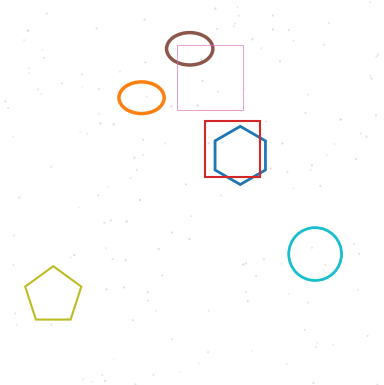[{"shape": "hexagon", "thickness": 2, "radius": 0.38, "center": [0.624, 0.596]}, {"shape": "oval", "thickness": 2.5, "radius": 0.29, "center": [0.368, 0.746]}, {"shape": "square", "thickness": 1.5, "radius": 0.36, "center": [0.603, 0.613]}, {"shape": "oval", "thickness": 2.5, "radius": 0.3, "center": [0.493, 0.873]}, {"shape": "square", "thickness": 0.5, "radius": 0.42, "center": [0.545, 0.799]}, {"shape": "pentagon", "thickness": 1.5, "radius": 0.38, "center": [0.138, 0.232]}, {"shape": "circle", "thickness": 2, "radius": 0.34, "center": [0.819, 0.34]}]